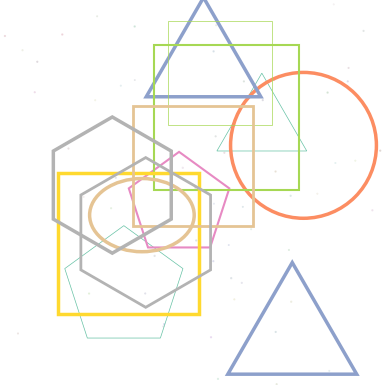[{"shape": "pentagon", "thickness": 0.5, "radius": 0.81, "center": [0.322, 0.252]}, {"shape": "triangle", "thickness": 0.5, "radius": 0.67, "center": [0.68, 0.675]}, {"shape": "circle", "thickness": 2.5, "radius": 0.95, "center": [0.788, 0.622]}, {"shape": "triangle", "thickness": 2.5, "radius": 0.97, "center": [0.759, 0.125]}, {"shape": "triangle", "thickness": 2.5, "radius": 0.86, "center": [0.529, 0.835]}, {"shape": "pentagon", "thickness": 1.5, "radius": 0.69, "center": [0.465, 0.468]}, {"shape": "square", "thickness": 1.5, "radius": 0.94, "center": [0.588, 0.695]}, {"shape": "square", "thickness": 0.5, "radius": 0.67, "center": [0.57, 0.81]}, {"shape": "square", "thickness": 2.5, "radius": 0.91, "center": [0.334, 0.369]}, {"shape": "oval", "thickness": 2.5, "radius": 0.68, "center": [0.369, 0.441]}, {"shape": "square", "thickness": 2, "radius": 0.78, "center": [0.502, 0.569]}, {"shape": "hexagon", "thickness": 2.5, "radius": 0.88, "center": [0.292, 0.519]}, {"shape": "hexagon", "thickness": 2, "radius": 0.97, "center": [0.378, 0.396]}]